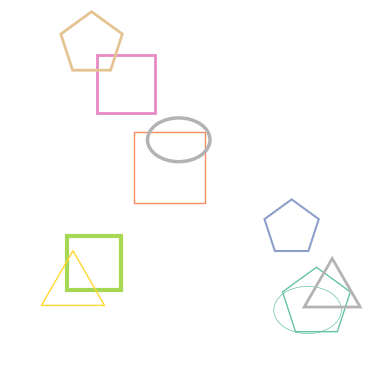[{"shape": "oval", "thickness": 0.5, "radius": 0.44, "center": [0.799, 0.195]}, {"shape": "pentagon", "thickness": 1, "radius": 0.46, "center": [0.822, 0.213]}, {"shape": "square", "thickness": 1, "radius": 0.46, "center": [0.441, 0.565]}, {"shape": "pentagon", "thickness": 1.5, "radius": 0.37, "center": [0.757, 0.408]}, {"shape": "square", "thickness": 2, "radius": 0.38, "center": [0.328, 0.782]}, {"shape": "square", "thickness": 3, "radius": 0.35, "center": [0.245, 0.317]}, {"shape": "triangle", "thickness": 1, "radius": 0.47, "center": [0.19, 0.254]}, {"shape": "pentagon", "thickness": 2, "radius": 0.42, "center": [0.238, 0.886]}, {"shape": "triangle", "thickness": 2, "radius": 0.42, "center": [0.863, 0.245]}, {"shape": "oval", "thickness": 2.5, "radius": 0.41, "center": [0.464, 0.637]}]